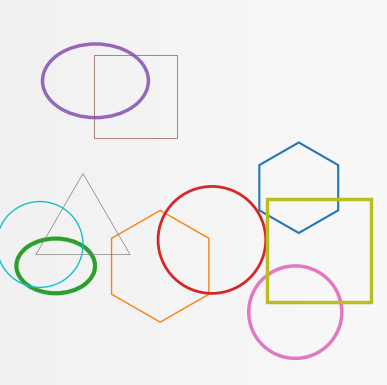[{"shape": "hexagon", "thickness": 1.5, "radius": 0.59, "center": [0.771, 0.512]}, {"shape": "hexagon", "thickness": 1, "radius": 0.73, "center": [0.413, 0.308]}, {"shape": "oval", "thickness": 3, "radius": 0.51, "center": [0.144, 0.309]}, {"shape": "circle", "thickness": 2, "radius": 0.69, "center": [0.547, 0.377]}, {"shape": "oval", "thickness": 2.5, "radius": 0.68, "center": [0.246, 0.79]}, {"shape": "square", "thickness": 0.5, "radius": 0.54, "center": [0.349, 0.75]}, {"shape": "circle", "thickness": 2.5, "radius": 0.6, "center": [0.762, 0.189]}, {"shape": "triangle", "thickness": 0.5, "radius": 0.7, "center": [0.214, 0.409]}, {"shape": "square", "thickness": 2.5, "radius": 0.67, "center": [0.824, 0.349]}, {"shape": "circle", "thickness": 1, "radius": 0.56, "center": [0.103, 0.365]}]